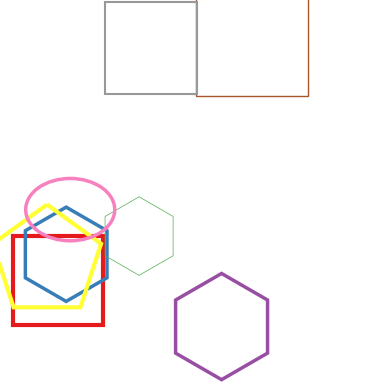[{"shape": "square", "thickness": 3, "radius": 0.58, "center": [0.151, 0.272]}, {"shape": "hexagon", "thickness": 2.5, "radius": 0.61, "center": [0.172, 0.34]}, {"shape": "hexagon", "thickness": 0.5, "radius": 0.51, "center": [0.361, 0.387]}, {"shape": "hexagon", "thickness": 2.5, "radius": 0.69, "center": [0.576, 0.152]}, {"shape": "pentagon", "thickness": 3, "radius": 0.74, "center": [0.122, 0.321]}, {"shape": "square", "thickness": 1, "radius": 0.73, "center": [0.655, 0.897]}, {"shape": "oval", "thickness": 2.5, "radius": 0.58, "center": [0.182, 0.456]}, {"shape": "square", "thickness": 1.5, "radius": 0.6, "center": [0.393, 0.876]}]